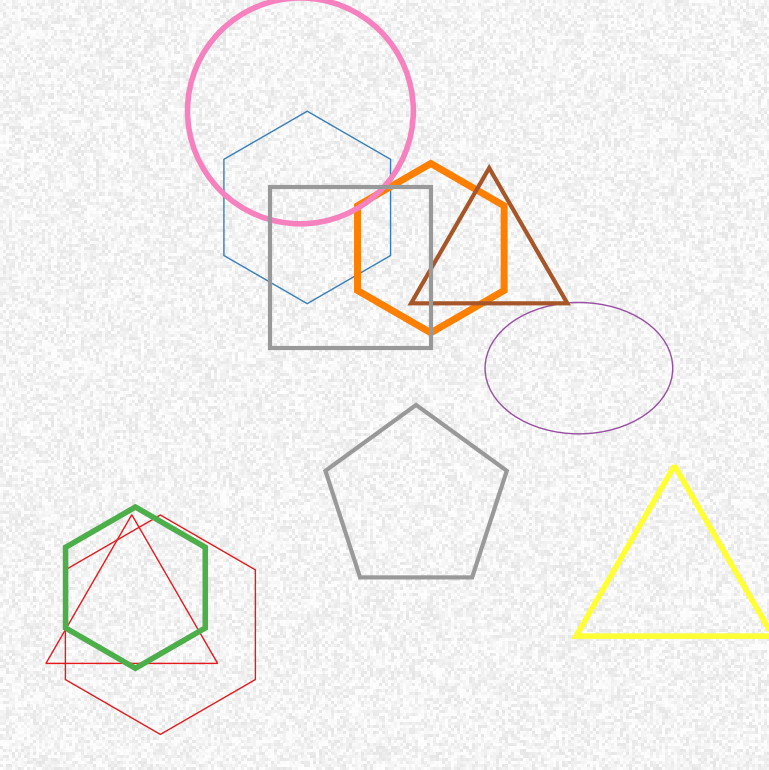[{"shape": "hexagon", "thickness": 0.5, "radius": 0.71, "center": [0.208, 0.189]}, {"shape": "triangle", "thickness": 0.5, "radius": 0.64, "center": [0.171, 0.203]}, {"shape": "hexagon", "thickness": 0.5, "radius": 0.62, "center": [0.399, 0.731]}, {"shape": "hexagon", "thickness": 2, "radius": 0.52, "center": [0.176, 0.237]}, {"shape": "oval", "thickness": 0.5, "radius": 0.61, "center": [0.752, 0.522]}, {"shape": "hexagon", "thickness": 2.5, "radius": 0.55, "center": [0.56, 0.678]}, {"shape": "triangle", "thickness": 2, "radius": 0.74, "center": [0.876, 0.248]}, {"shape": "triangle", "thickness": 1.5, "radius": 0.59, "center": [0.635, 0.665]}, {"shape": "circle", "thickness": 2, "radius": 0.73, "center": [0.39, 0.856]}, {"shape": "pentagon", "thickness": 1.5, "radius": 0.62, "center": [0.54, 0.35]}, {"shape": "square", "thickness": 1.5, "radius": 0.52, "center": [0.456, 0.652]}]